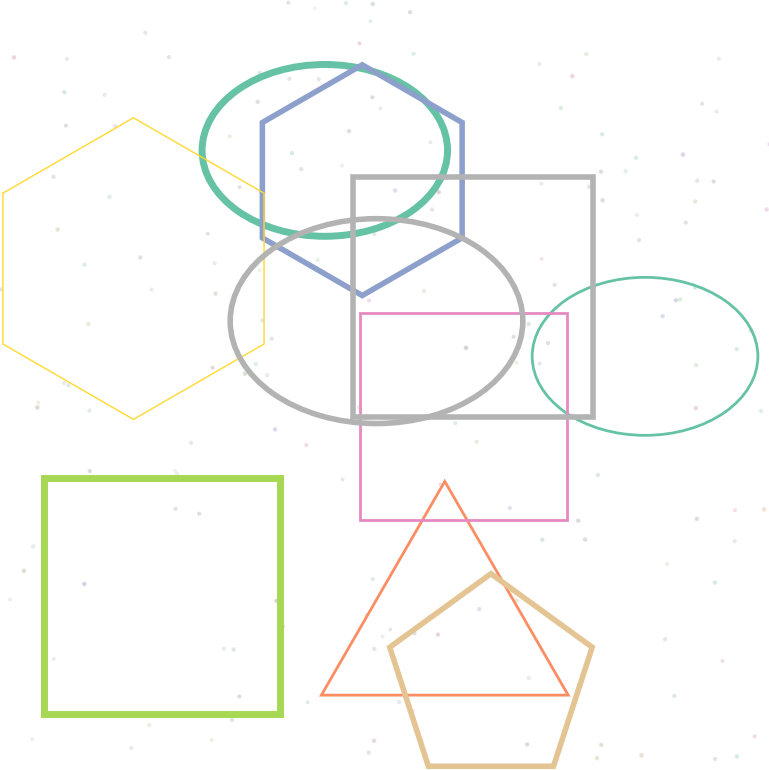[{"shape": "oval", "thickness": 2.5, "radius": 0.8, "center": [0.422, 0.805]}, {"shape": "oval", "thickness": 1, "radius": 0.73, "center": [0.838, 0.537]}, {"shape": "triangle", "thickness": 1, "radius": 0.93, "center": [0.578, 0.19]}, {"shape": "hexagon", "thickness": 2, "radius": 0.75, "center": [0.47, 0.766]}, {"shape": "square", "thickness": 1, "radius": 0.67, "center": [0.602, 0.459]}, {"shape": "square", "thickness": 2.5, "radius": 0.77, "center": [0.21, 0.226]}, {"shape": "hexagon", "thickness": 0.5, "radius": 0.98, "center": [0.173, 0.651]}, {"shape": "pentagon", "thickness": 2, "radius": 0.69, "center": [0.638, 0.117]}, {"shape": "oval", "thickness": 2, "radius": 0.95, "center": [0.489, 0.583]}, {"shape": "square", "thickness": 2, "radius": 0.78, "center": [0.615, 0.614]}]